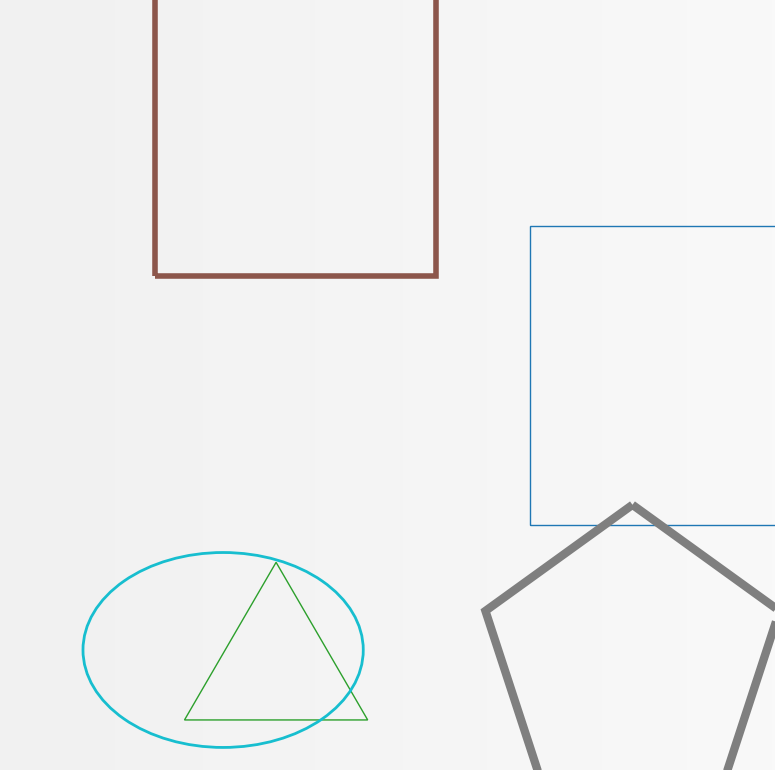[{"shape": "square", "thickness": 0.5, "radius": 0.97, "center": [0.878, 0.512]}, {"shape": "triangle", "thickness": 0.5, "radius": 0.68, "center": [0.356, 0.133]}, {"shape": "square", "thickness": 2, "radius": 0.91, "center": [0.381, 0.823]}, {"shape": "pentagon", "thickness": 3, "radius": 1.0, "center": [0.816, 0.145]}, {"shape": "oval", "thickness": 1, "radius": 0.9, "center": [0.288, 0.156]}]